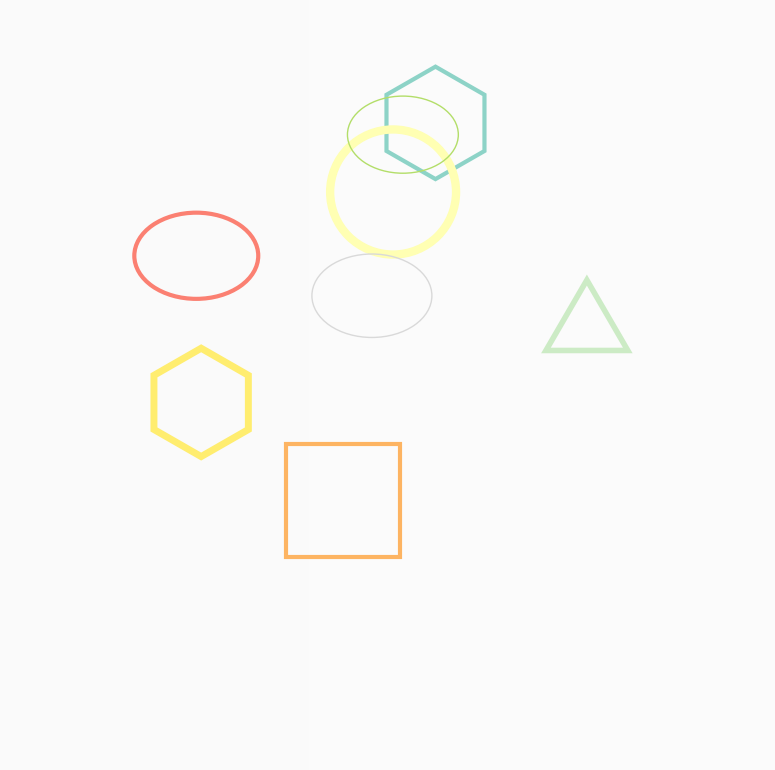[{"shape": "hexagon", "thickness": 1.5, "radius": 0.36, "center": [0.562, 0.84]}, {"shape": "circle", "thickness": 3, "radius": 0.41, "center": [0.507, 0.751]}, {"shape": "oval", "thickness": 1.5, "radius": 0.4, "center": [0.253, 0.668]}, {"shape": "square", "thickness": 1.5, "radius": 0.37, "center": [0.442, 0.351]}, {"shape": "oval", "thickness": 0.5, "radius": 0.36, "center": [0.52, 0.825]}, {"shape": "oval", "thickness": 0.5, "radius": 0.39, "center": [0.48, 0.616]}, {"shape": "triangle", "thickness": 2, "radius": 0.3, "center": [0.757, 0.575]}, {"shape": "hexagon", "thickness": 2.5, "radius": 0.35, "center": [0.26, 0.477]}]